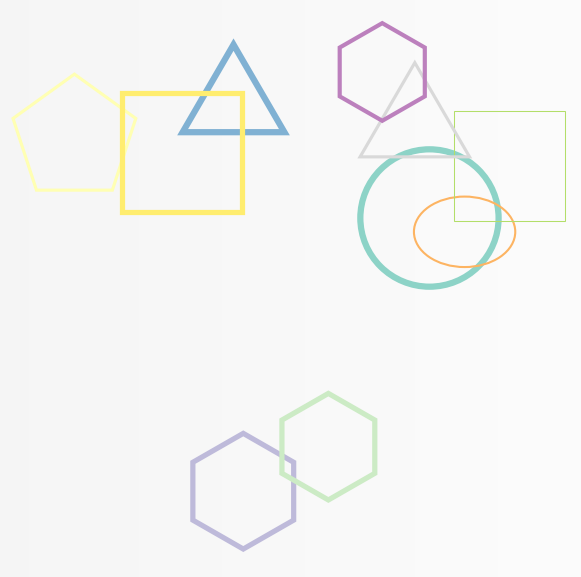[{"shape": "circle", "thickness": 3, "radius": 0.59, "center": [0.739, 0.622]}, {"shape": "pentagon", "thickness": 1.5, "radius": 0.56, "center": [0.128, 0.76]}, {"shape": "hexagon", "thickness": 2.5, "radius": 0.5, "center": [0.419, 0.149]}, {"shape": "triangle", "thickness": 3, "radius": 0.51, "center": [0.402, 0.821]}, {"shape": "oval", "thickness": 1, "radius": 0.44, "center": [0.799, 0.598]}, {"shape": "square", "thickness": 0.5, "radius": 0.48, "center": [0.877, 0.711]}, {"shape": "triangle", "thickness": 1.5, "radius": 0.54, "center": [0.714, 0.782]}, {"shape": "hexagon", "thickness": 2, "radius": 0.42, "center": [0.658, 0.875]}, {"shape": "hexagon", "thickness": 2.5, "radius": 0.46, "center": [0.565, 0.226]}, {"shape": "square", "thickness": 2.5, "radius": 0.52, "center": [0.313, 0.735]}]